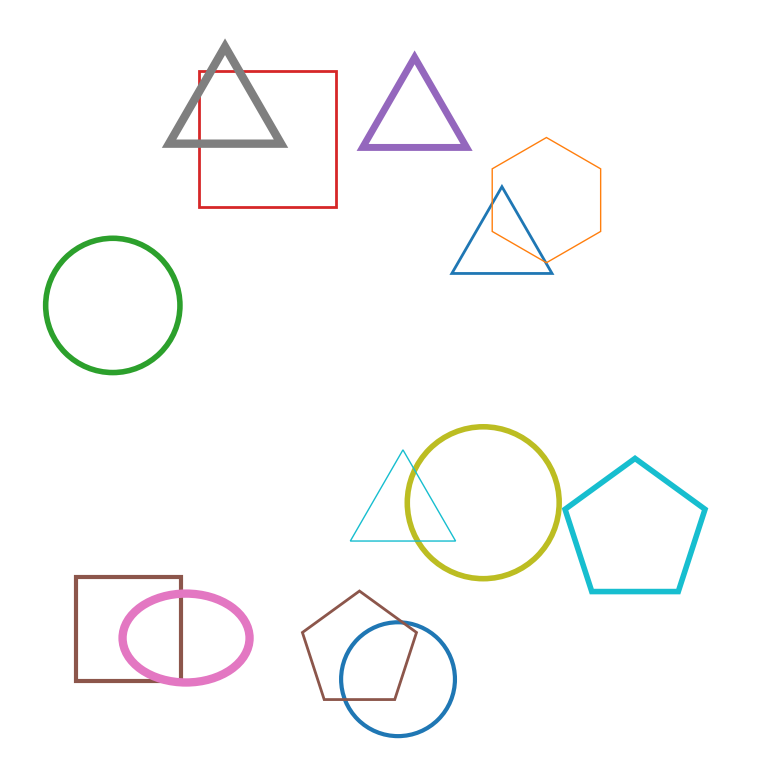[{"shape": "triangle", "thickness": 1, "radius": 0.38, "center": [0.652, 0.682]}, {"shape": "circle", "thickness": 1.5, "radius": 0.37, "center": [0.517, 0.118]}, {"shape": "hexagon", "thickness": 0.5, "radius": 0.41, "center": [0.71, 0.74]}, {"shape": "circle", "thickness": 2, "radius": 0.44, "center": [0.147, 0.603]}, {"shape": "square", "thickness": 1, "radius": 0.44, "center": [0.347, 0.82]}, {"shape": "triangle", "thickness": 2.5, "radius": 0.39, "center": [0.538, 0.848]}, {"shape": "pentagon", "thickness": 1, "radius": 0.39, "center": [0.467, 0.155]}, {"shape": "square", "thickness": 1.5, "radius": 0.34, "center": [0.167, 0.184]}, {"shape": "oval", "thickness": 3, "radius": 0.41, "center": [0.242, 0.171]}, {"shape": "triangle", "thickness": 3, "radius": 0.42, "center": [0.292, 0.855]}, {"shape": "circle", "thickness": 2, "radius": 0.49, "center": [0.628, 0.347]}, {"shape": "triangle", "thickness": 0.5, "radius": 0.39, "center": [0.523, 0.337]}, {"shape": "pentagon", "thickness": 2, "radius": 0.48, "center": [0.825, 0.309]}]